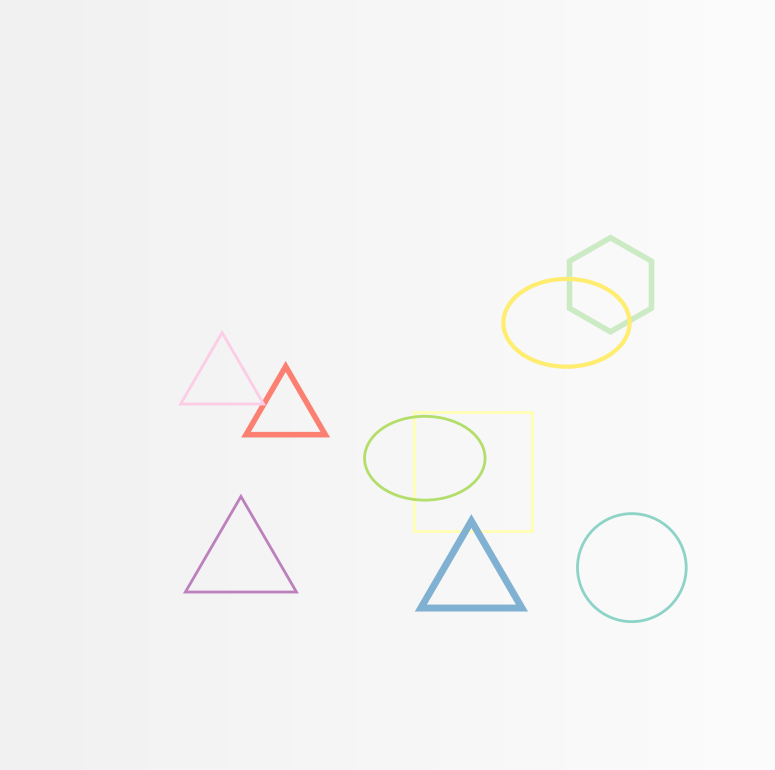[{"shape": "circle", "thickness": 1, "radius": 0.35, "center": [0.815, 0.263]}, {"shape": "square", "thickness": 1, "radius": 0.38, "center": [0.61, 0.388]}, {"shape": "triangle", "thickness": 2, "radius": 0.3, "center": [0.369, 0.465]}, {"shape": "triangle", "thickness": 2.5, "radius": 0.38, "center": [0.608, 0.248]}, {"shape": "oval", "thickness": 1, "radius": 0.39, "center": [0.548, 0.405]}, {"shape": "triangle", "thickness": 1, "radius": 0.31, "center": [0.287, 0.506]}, {"shape": "triangle", "thickness": 1, "radius": 0.41, "center": [0.311, 0.273]}, {"shape": "hexagon", "thickness": 2, "radius": 0.31, "center": [0.788, 0.63]}, {"shape": "oval", "thickness": 1.5, "radius": 0.41, "center": [0.731, 0.581]}]